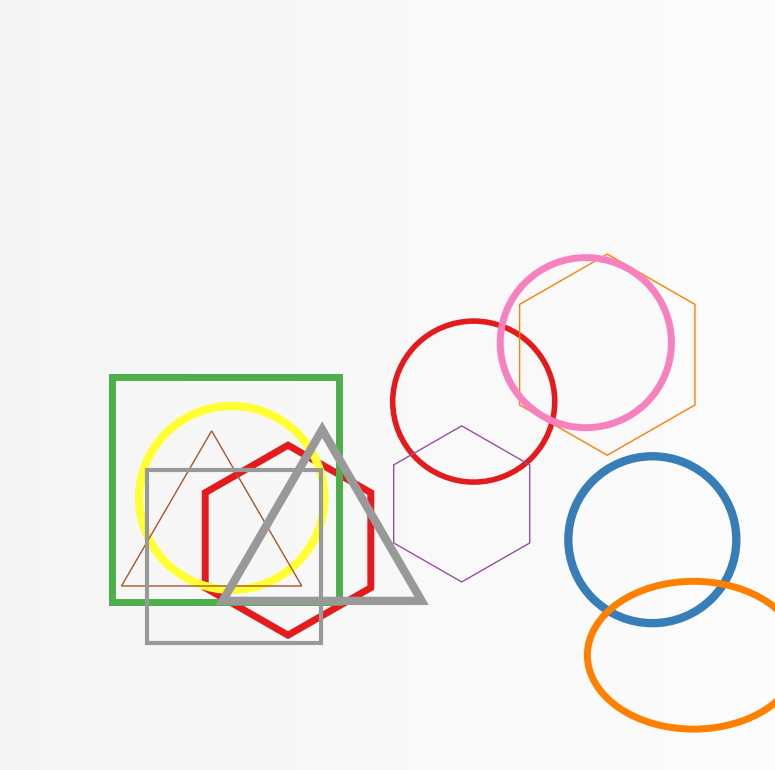[{"shape": "circle", "thickness": 2, "radius": 0.52, "center": [0.611, 0.478]}, {"shape": "hexagon", "thickness": 2.5, "radius": 0.62, "center": [0.372, 0.298]}, {"shape": "circle", "thickness": 3, "radius": 0.54, "center": [0.842, 0.299]}, {"shape": "square", "thickness": 2.5, "radius": 0.73, "center": [0.291, 0.364]}, {"shape": "hexagon", "thickness": 0.5, "radius": 0.51, "center": [0.596, 0.346]}, {"shape": "oval", "thickness": 2.5, "radius": 0.69, "center": [0.895, 0.149]}, {"shape": "hexagon", "thickness": 0.5, "radius": 0.65, "center": [0.784, 0.539]}, {"shape": "circle", "thickness": 3, "radius": 0.6, "center": [0.299, 0.353]}, {"shape": "triangle", "thickness": 0.5, "radius": 0.67, "center": [0.273, 0.306]}, {"shape": "circle", "thickness": 2.5, "radius": 0.55, "center": [0.756, 0.555]}, {"shape": "square", "thickness": 1.5, "radius": 0.56, "center": [0.302, 0.277]}, {"shape": "triangle", "thickness": 3, "radius": 0.74, "center": [0.416, 0.294]}]